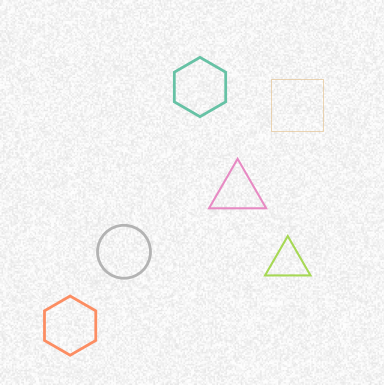[{"shape": "hexagon", "thickness": 2, "radius": 0.39, "center": [0.519, 0.774]}, {"shape": "hexagon", "thickness": 2, "radius": 0.38, "center": [0.182, 0.154]}, {"shape": "triangle", "thickness": 1.5, "radius": 0.43, "center": [0.617, 0.502]}, {"shape": "triangle", "thickness": 1.5, "radius": 0.34, "center": [0.747, 0.319]}, {"shape": "square", "thickness": 0.5, "radius": 0.34, "center": [0.772, 0.728]}, {"shape": "circle", "thickness": 2, "radius": 0.34, "center": [0.322, 0.346]}]